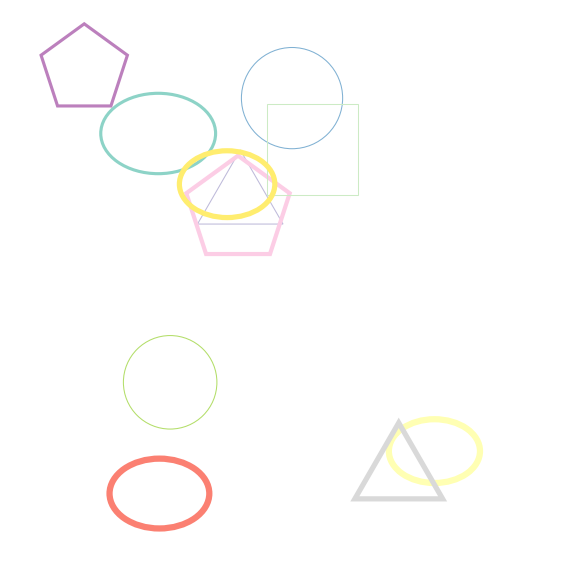[{"shape": "oval", "thickness": 1.5, "radius": 0.5, "center": [0.274, 0.768]}, {"shape": "oval", "thickness": 3, "radius": 0.39, "center": [0.752, 0.218]}, {"shape": "triangle", "thickness": 0.5, "radius": 0.43, "center": [0.416, 0.654]}, {"shape": "oval", "thickness": 3, "radius": 0.43, "center": [0.276, 0.145]}, {"shape": "circle", "thickness": 0.5, "radius": 0.44, "center": [0.506, 0.829]}, {"shape": "circle", "thickness": 0.5, "radius": 0.4, "center": [0.295, 0.337]}, {"shape": "pentagon", "thickness": 2, "radius": 0.47, "center": [0.412, 0.635]}, {"shape": "triangle", "thickness": 2.5, "radius": 0.44, "center": [0.69, 0.179]}, {"shape": "pentagon", "thickness": 1.5, "radius": 0.39, "center": [0.146, 0.879]}, {"shape": "square", "thickness": 0.5, "radius": 0.39, "center": [0.541, 0.741]}, {"shape": "oval", "thickness": 2.5, "radius": 0.41, "center": [0.393, 0.68]}]